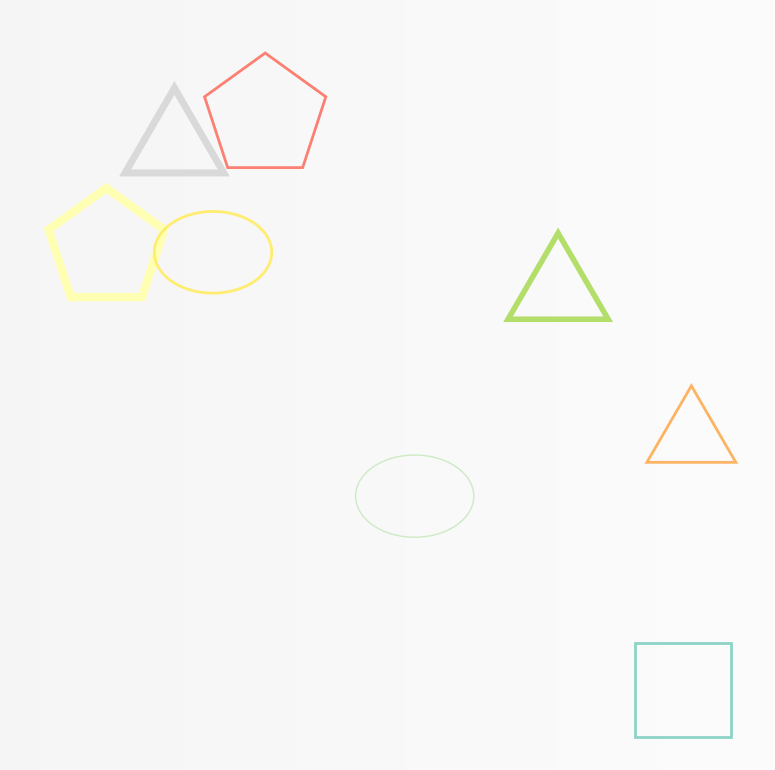[{"shape": "square", "thickness": 1, "radius": 0.31, "center": [0.881, 0.104]}, {"shape": "pentagon", "thickness": 3, "radius": 0.39, "center": [0.137, 0.678]}, {"shape": "pentagon", "thickness": 1, "radius": 0.41, "center": [0.342, 0.849]}, {"shape": "triangle", "thickness": 1, "radius": 0.33, "center": [0.892, 0.433]}, {"shape": "triangle", "thickness": 2, "radius": 0.37, "center": [0.72, 0.623]}, {"shape": "triangle", "thickness": 2.5, "radius": 0.37, "center": [0.225, 0.812]}, {"shape": "oval", "thickness": 0.5, "radius": 0.38, "center": [0.535, 0.356]}, {"shape": "oval", "thickness": 1, "radius": 0.38, "center": [0.275, 0.672]}]